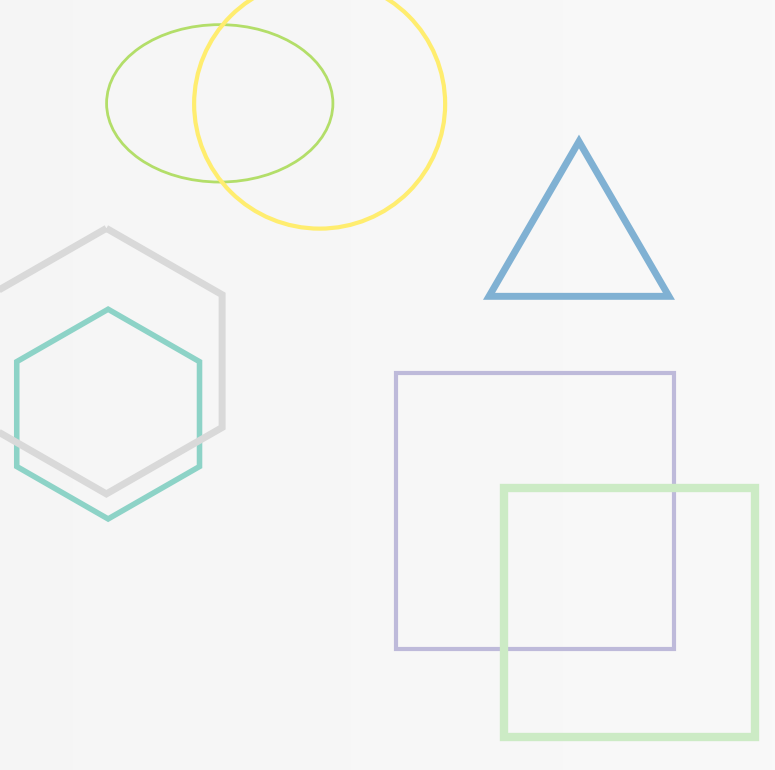[{"shape": "hexagon", "thickness": 2, "radius": 0.68, "center": [0.14, 0.462]}, {"shape": "square", "thickness": 1.5, "radius": 0.9, "center": [0.69, 0.337]}, {"shape": "triangle", "thickness": 2.5, "radius": 0.67, "center": [0.747, 0.682]}, {"shape": "oval", "thickness": 1, "radius": 0.73, "center": [0.284, 0.866]}, {"shape": "hexagon", "thickness": 2.5, "radius": 0.86, "center": [0.137, 0.531]}, {"shape": "square", "thickness": 3, "radius": 0.81, "center": [0.813, 0.204]}, {"shape": "circle", "thickness": 1.5, "radius": 0.81, "center": [0.412, 0.865]}]